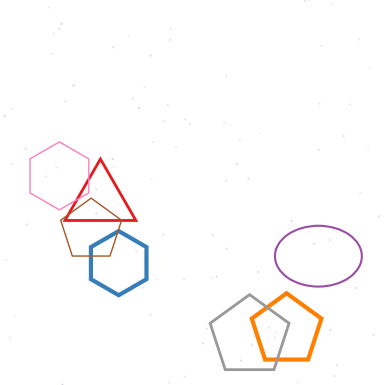[{"shape": "triangle", "thickness": 2, "radius": 0.53, "center": [0.261, 0.481]}, {"shape": "hexagon", "thickness": 3, "radius": 0.42, "center": [0.308, 0.317]}, {"shape": "oval", "thickness": 1.5, "radius": 0.56, "center": [0.827, 0.335]}, {"shape": "pentagon", "thickness": 3, "radius": 0.48, "center": [0.744, 0.143]}, {"shape": "pentagon", "thickness": 1, "radius": 0.42, "center": [0.237, 0.402]}, {"shape": "hexagon", "thickness": 1, "radius": 0.44, "center": [0.154, 0.543]}, {"shape": "pentagon", "thickness": 2, "radius": 0.54, "center": [0.648, 0.127]}]